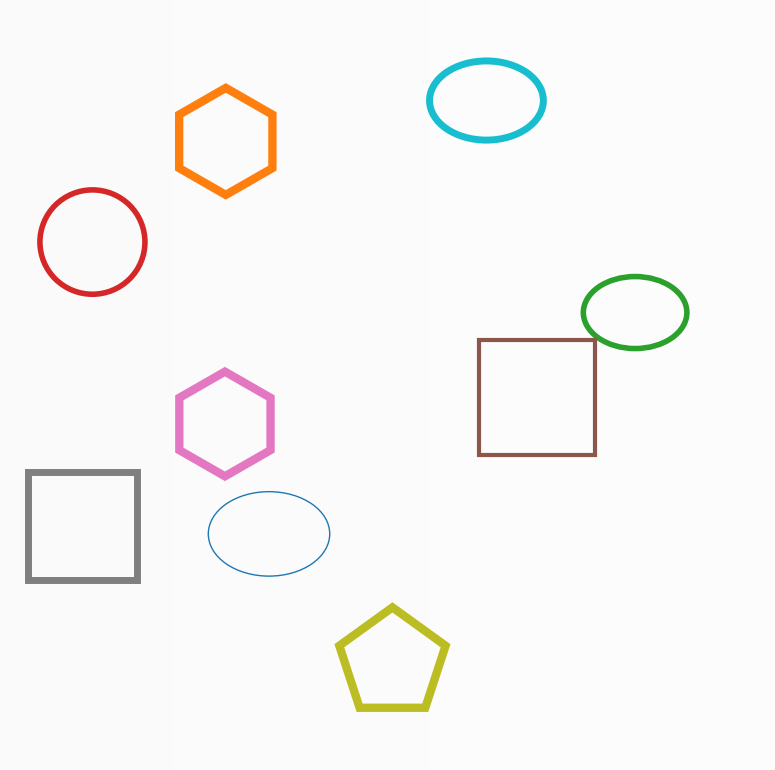[{"shape": "oval", "thickness": 0.5, "radius": 0.39, "center": [0.347, 0.307]}, {"shape": "hexagon", "thickness": 3, "radius": 0.35, "center": [0.291, 0.816]}, {"shape": "oval", "thickness": 2, "radius": 0.33, "center": [0.82, 0.594]}, {"shape": "circle", "thickness": 2, "radius": 0.34, "center": [0.119, 0.686]}, {"shape": "square", "thickness": 1.5, "radius": 0.37, "center": [0.693, 0.484]}, {"shape": "hexagon", "thickness": 3, "radius": 0.34, "center": [0.29, 0.449]}, {"shape": "square", "thickness": 2.5, "radius": 0.35, "center": [0.106, 0.317]}, {"shape": "pentagon", "thickness": 3, "radius": 0.36, "center": [0.506, 0.139]}, {"shape": "oval", "thickness": 2.5, "radius": 0.37, "center": [0.628, 0.869]}]